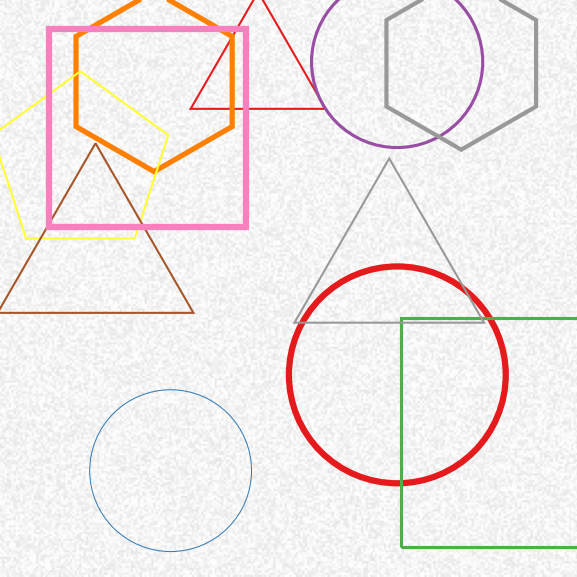[{"shape": "triangle", "thickness": 1, "radius": 0.67, "center": [0.447, 0.878]}, {"shape": "circle", "thickness": 3, "radius": 0.94, "center": [0.688, 0.35]}, {"shape": "circle", "thickness": 0.5, "radius": 0.7, "center": [0.295, 0.184]}, {"shape": "square", "thickness": 1.5, "radius": 0.99, "center": [0.893, 0.25]}, {"shape": "circle", "thickness": 1.5, "radius": 0.74, "center": [0.688, 0.892]}, {"shape": "hexagon", "thickness": 2.5, "radius": 0.78, "center": [0.267, 0.858]}, {"shape": "pentagon", "thickness": 1, "radius": 0.8, "center": [0.139, 0.716]}, {"shape": "triangle", "thickness": 1, "radius": 0.98, "center": [0.165, 0.555]}, {"shape": "square", "thickness": 3, "radius": 0.86, "center": [0.256, 0.778]}, {"shape": "triangle", "thickness": 1, "radius": 0.95, "center": [0.674, 0.535]}, {"shape": "hexagon", "thickness": 2, "radius": 0.75, "center": [0.799, 0.89]}]